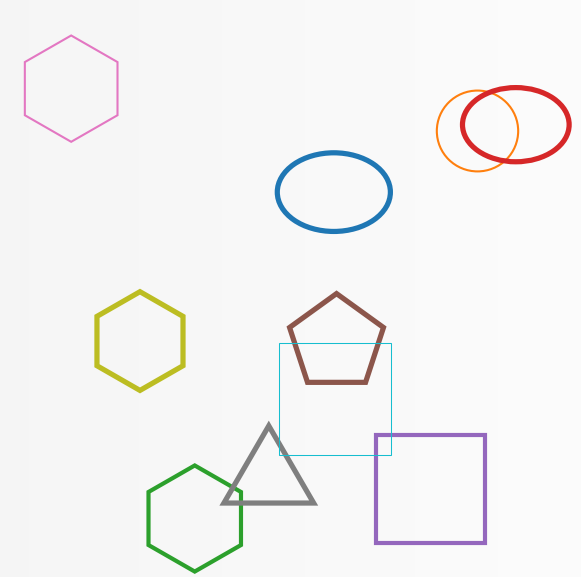[{"shape": "oval", "thickness": 2.5, "radius": 0.49, "center": [0.574, 0.666]}, {"shape": "circle", "thickness": 1, "radius": 0.35, "center": [0.822, 0.772]}, {"shape": "hexagon", "thickness": 2, "radius": 0.46, "center": [0.335, 0.101]}, {"shape": "oval", "thickness": 2.5, "radius": 0.46, "center": [0.887, 0.783]}, {"shape": "square", "thickness": 2, "radius": 0.47, "center": [0.741, 0.152]}, {"shape": "pentagon", "thickness": 2.5, "radius": 0.42, "center": [0.579, 0.406]}, {"shape": "hexagon", "thickness": 1, "radius": 0.46, "center": [0.122, 0.846]}, {"shape": "triangle", "thickness": 2.5, "radius": 0.45, "center": [0.462, 0.173]}, {"shape": "hexagon", "thickness": 2.5, "radius": 0.43, "center": [0.241, 0.409]}, {"shape": "square", "thickness": 0.5, "radius": 0.48, "center": [0.576, 0.308]}]